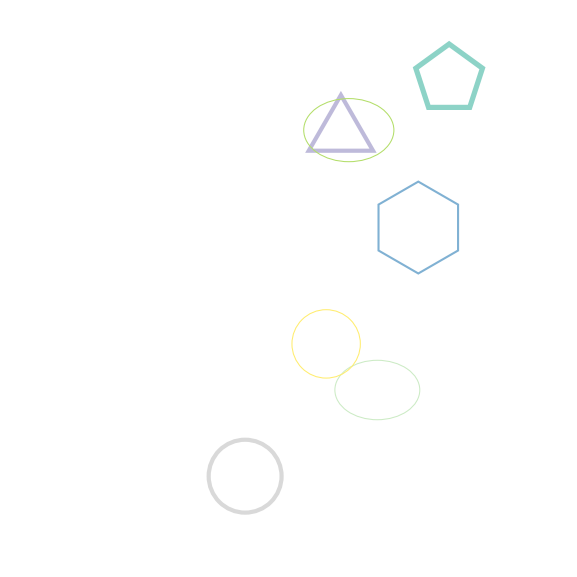[{"shape": "pentagon", "thickness": 2.5, "radius": 0.3, "center": [0.778, 0.862]}, {"shape": "triangle", "thickness": 2, "radius": 0.32, "center": [0.59, 0.77]}, {"shape": "hexagon", "thickness": 1, "radius": 0.4, "center": [0.724, 0.605]}, {"shape": "oval", "thickness": 0.5, "radius": 0.39, "center": [0.604, 0.774]}, {"shape": "circle", "thickness": 2, "radius": 0.32, "center": [0.424, 0.175]}, {"shape": "oval", "thickness": 0.5, "radius": 0.37, "center": [0.653, 0.324]}, {"shape": "circle", "thickness": 0.5, "radius": 0.3, "center": [0.565, 0.404]}]